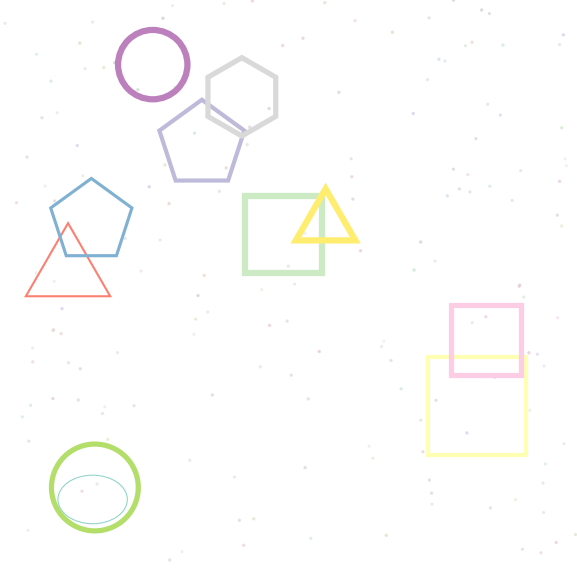[{"shape": "oval", "thickness": 0.5, "radius": 0.3, "center": [0.16, 0.134]}, {"shape": "square", "thickness": 2, "radius": 0.42, "center": [0.825, 0.297]}, {"shape": "pentagon", "thickness": 2, "radius": 0.39, "center": [0.35, 0.749]}, {"shape": "triangle", "thickness": 1, "radius": 0.42, "center": [0.118, 0.528]}, {"shape": "pentagon", "thickness": 1.5, "radius": 0.37, "center": [0.158, 0.616]}, {"shape": "circle", "thickness": 2.5, "radius": 0.38, "center": [0.164, 0.155]}, {"shape": "square", "thickness": 2.5, "radius": 0.3, "center": [0.842, 0.411]}, {"shape": "hexagon", "thickness": 2.5, "radius": 0.34, "center": [0.419, 0.831]}, {"shape": "circle", "thickness": 3, "radius": 0.3, "center": [0.264, 0.887]}, {"shape": "square", "thickness": 3, "radius": 0.34, "center": [0.491, 0.593]}, {"shape": "triangle", "thickness": 3, "radius": 0.3, "center": [0.564, 0.613]}]